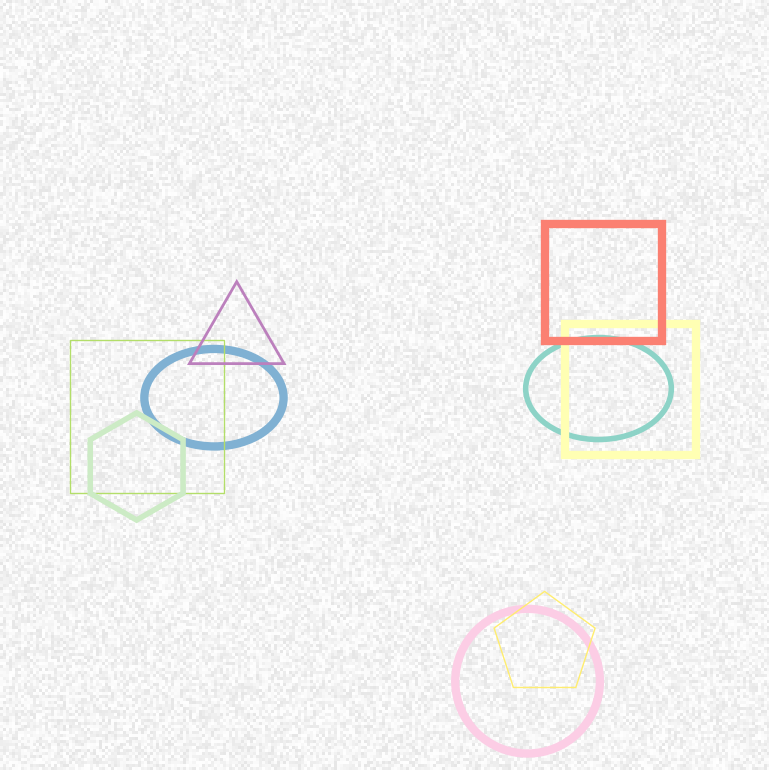[{"shape": "oval", "thickness": 2, "radius": 0.47, "center": [0.777, 0.495]}, {"shape": "square", "thickness": 3, "radius": 0.43, "center": [0.819, 0.494]}, {"shape": "square", "thickness": 3, "radius": 0.38, "center": [0.783, 0.633]}, {"shape": "oval", "thickness": 3, "radius": 0.45, "center": [0.278, 0.484]}, {"shape": "square", "thickness": 0.5, "radius": 0.5, "center": [0.191, 0.459]}, {"shape": "circle", "thickness": 3, "radius": 0.47, "center": [0.685, 0.115]}, {"shape": "triangle", "thickness": 1, "radius": 0.35, "center": [0.307, 0.563]}, {"shape": "hexagon", "thickness": 2, "radius": 0.35, "center": [0.177, 0.394]}, {"shape": "pentagon", "thickness": 0.5, "radius": 0.34, "center": [0.707, 0.163]}]